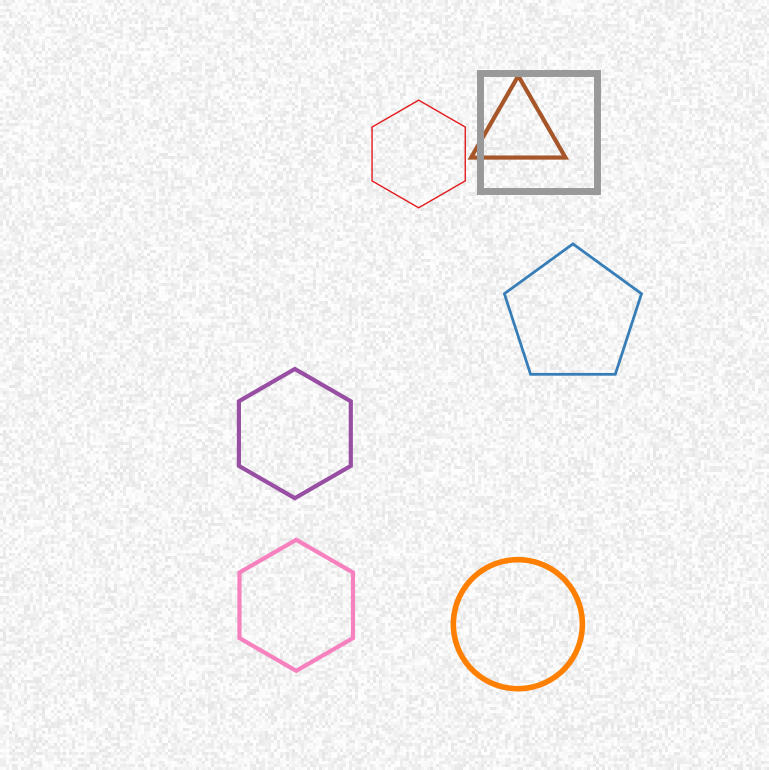[{"shape": "hexagon", "thickness": 0.5, "radius": 0.35, "center": [0.544, 0.8]}, {"shape": "pentagon", "thickness": 1, "radius": 0.47, "center": [0.744, 0.59]}, {"shape": "hexagon", "thickness": 1.5, "radius": 0.42, "center": [0.383, 0.437]}, {"shape": "circle", "thickness": 2, "radius": 0.42, "center": [0.673, 0.189]}, {"shape": "triangle", "thickness": 1.5, "radius": 0.35, "center": [0.673, 0.831]}, {"shape": "hexagon", "thickness": 1.5, "radius": 0.43, "center": [0.385, 0.214]}, {"shape": "square", "thickness": 2.5, "radius": 0.38, "center": [0.7, 0.828]}]